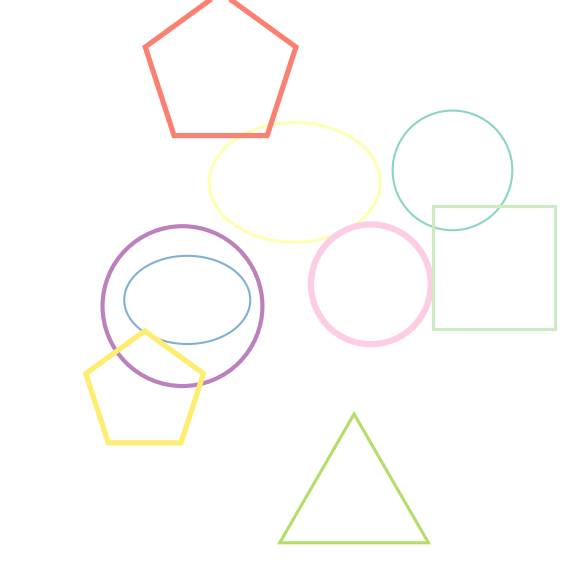[{"shape": "circle", "thickness": 1, "radius": 0.52, "center": [0.784, 0.704]}, {"shape": "oval", "thickness": 1.5, "radius": 0.74, "center": [0.51, 0.683]}, {"shape": "pentagon", "thickness": 2.5, "radius": 0.69, "center": [0.382, 0.875]}, {"shape": "oval", "thickness": 1, "radius": 0.55, "center": [0.324, 0.48]}, {"shape": "triangle", "thickness": 1.5, "radius": 0.74, "center": [0.613, 0.134]}, {"shape": "circle", "thickness": 3, "radius": 0.52, "center": [0.642, 0.507]}, {"shape": "circle", "thickness": 2, "radius": 0.69, "center": [0.316, 0.469]}, {"shape": "square", "thickness": 1.5, "radius": 0.53, "center": [0.856, 0.536]}, {"shape": "pentagon", "thickness": 2.5, "radius": 0.54, "center": [0.25, 0.319]}]